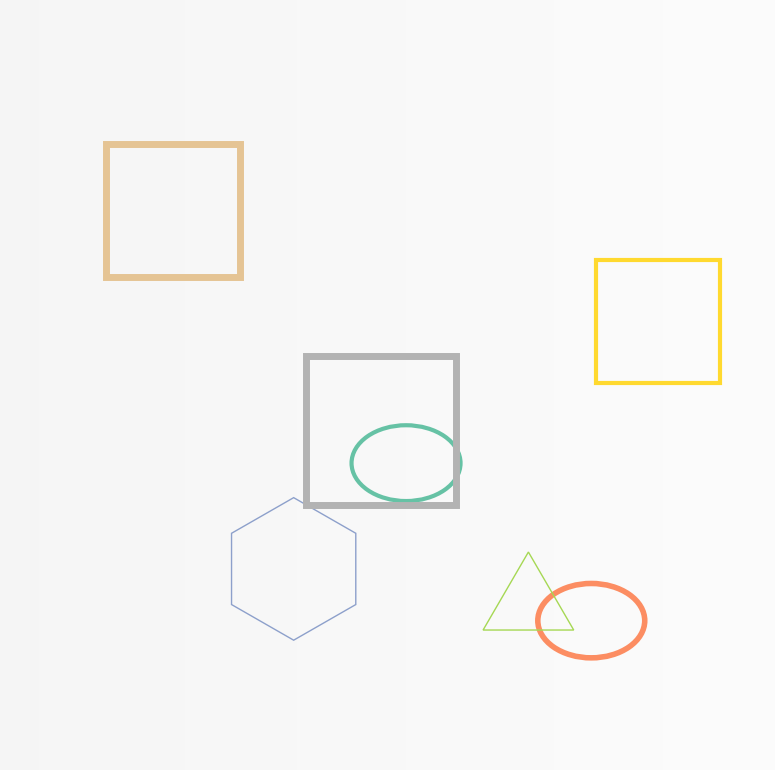[{"shape": "oval", "thickness": 1.5, "radius": 0.35, "center": [0.524, 0.399]}, {"shape": "oval", "thickness": 2, "radius": 0.34, "center": [0.763, 0.194]}, {"shape": "hexagon", "thickness": 0.5, "radius": 0.46, "center": [0.379, 0.261]}, {"shape": "triangle", "thickness": 0.5, "radius": 0.34, "center": [0.682, 0.216]}, {"shape": "square", "thickness": 1.5, "radius": 0.4, "center": [0.849, 0.582]}, {"shape": "square", "thickness": 2.5, "radius": 0.43, "center": [0.223, 0.727]}, {"shape": "square", "thickness": 2.5, "radius": 0.48, "center": [0.491, 0.441]}]